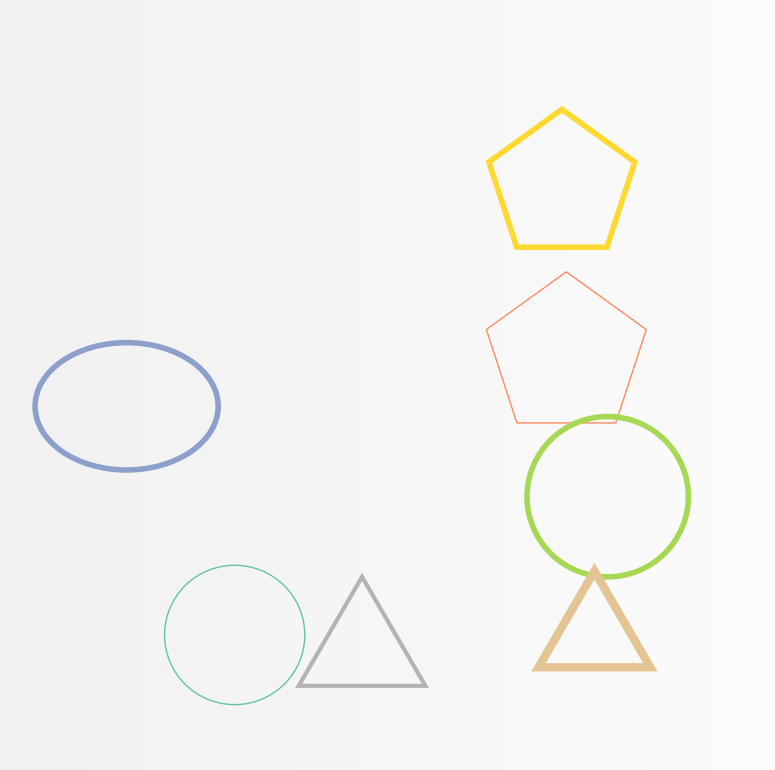[{"shape": "circle", "thickness": 0.5, "radius": 0.45, "center": [0.303, 0.175]}, {"shape": "pentagon", "thickness": 0.5, "radius": 0.54, "center": [0.731, 0.538]}, {"shape": "oval", "thickness": 2, "radius": 0.59, "center": [0.163, 0.472]}, {"shape": "circle", "thickness": 2, "radius": 0.52, "center": [0.784, 0.355]}, {"shape": "pentagon", "thickness": 2, "radius": 0.49, "center": [0.725, 0.759]}, {"shape": "triangle", "thickness": 3, "radius": 0.42, "center": [0.767, 0.175]}, {"shape": "triangle", "thickness": 1.5, "radius": 0.47, "center": [0.467, 0.156]}]